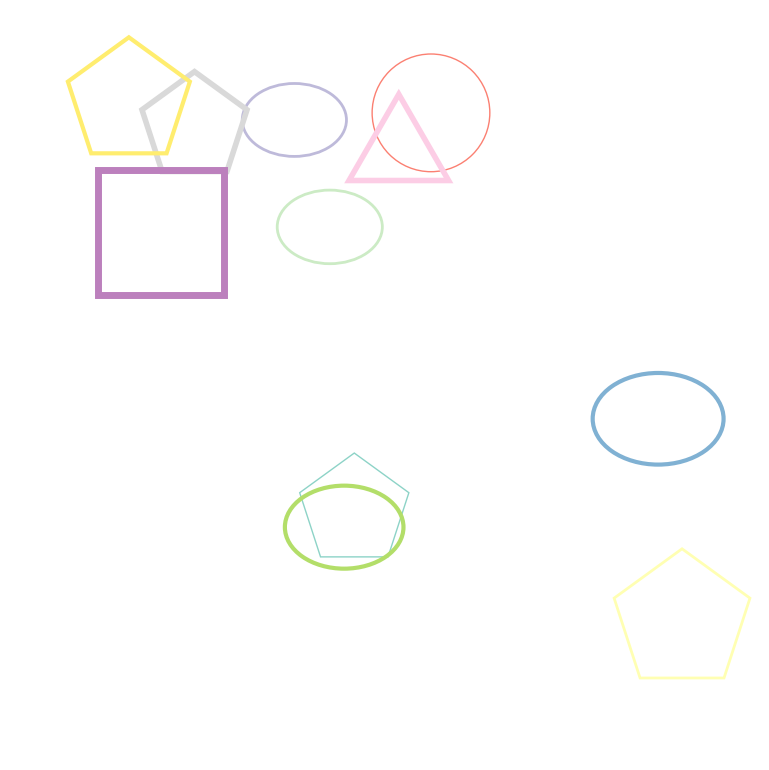[{"shape": "pentagon", "thickness": 0.5, "radius": 0.37, "center": [0.46, 0.337]}, {"shape": "pentagon", "thickness": 1, "radius": 0.46, "center": [0.886, 0.195]}, {"shape": "oval", "thickness": 1, "radius": 0.34, "center": [0.382, 0.844]}, {"shape": "circle", "thickness": 0.5, "radius": 0.38, "center": [0.56, 0.853]}, {"shape": "oval", "thickness": 1.5, "radius": 0.42, "center": [0.855, 0.456]}, {"shape": "oval", "thickness": 1.5, "radius": 0.39, "center": [0.447, 0.315]}, {"shape": "triangle", "thickness": 2, "radius": 0.37, "center": [0.518, 0.803]}, {"shape": "pentagon", "thickness": 2, "radius": 0.36, "center": [0.253, 0.835]}, {"shape": "square", "thickness": 2.5, "radius": 0.41, "center": [0.209, 0.698]}, {"shape": "oval", "thickness": 1, "radius": 0.34, "center": [0.428, 0.705]}, {"shape": "pentagon", "thickness": 1.5, "radius": 0.42, "center": [0.167, 0.868]}]